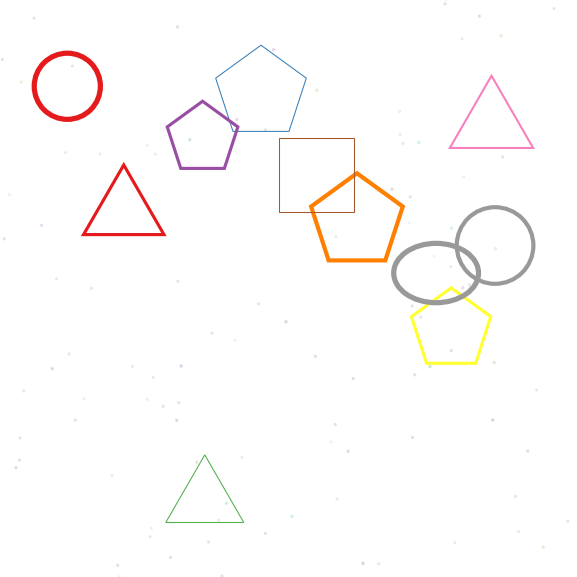[{"shape": "circle", "thickness": 2.5, "radius": 0.29, "center": [0.117, 0.85]}, {"shape": "triangle", "thickness": 1.5, "radius": 0.4, "center": [0.214, 0.633]}, {"shape": "pentagon", "thickness": 0.5, "radius": 0.41, "center": [0.452, 0.838]}, {"shape": "triangle", "thickness": 0.5, "radius": 0.39, "center": [0.355, 0.133]}, {"shape": "pentagon", "thickness": 1.5, "radius": 0.32, "center": [0.351, 0.76]}, {"shape": "pentagon", "thickness": 2, "radius": 0.42, "center": [0.618, 0.616]}, {"shape": "pentagon", "thickness": 1.5, "radius": 0.36, "center": [0.781, 0.428]}, {"shape": "square", "thickness": 0.5, "radius": 0.32, "center": [0.548, 0.696]}, {"shape": "triangle", "thickness": 1, "radius": 0.42, "center": [0.851, 0.785]}, {"shape": "circle", "thickness": 2, "radius": 0.33, "center": [0.857, 0.574]}, {"shape": "oval", "thickness": 2.5, "radius": 0.37, "center": [0.755, 0.526]}]